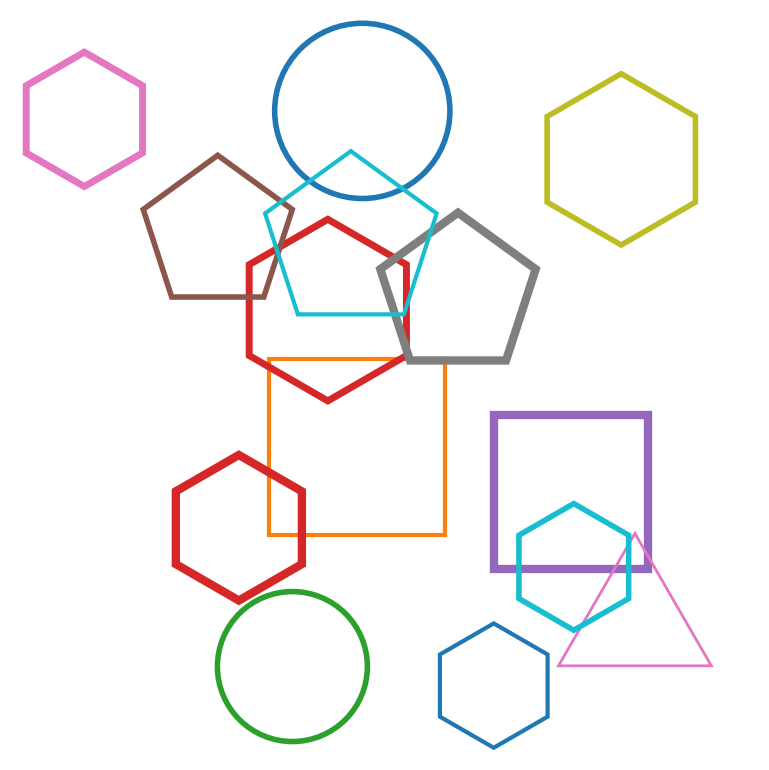[{"shape": "circle", "thickness": 2, "radius": 0.57, "center": [0.471, 0.856]}, {"shape": "hexagon", "thickness": 1.5, "radius": 0.4, "center": [0.641, 0.11]}, {"shape": "square", "thickness": 1.5, "radius": 0.57, "center": [0.464, 0.42]}, {"shape": "circle", "thickness": 2, "radius": 0.49, "center": [0.38, 0.134]}, {"shape": "hexagon", "thickness": 2.5, "radius": 0.59, "center": [0.426, 0.597]}, {"shape": "hexagon", "thickness": 3, "radius": 0.47, "center": [0.31, 0.315]}, {"shape": "square", "thickness": 3, "radius": 0.5, "center": [0.742, 0.361]}, {"shape": "pentagon", "thickness": 2, "radius": 0.51, "center": [0.283, 0.697]}, {"shape": "hexagon", "thickness": 2.5, "radius": 0.44, "center": [0.11, 0.845]}, {"shape": "triangle", "thickness": 1, "radius": 0.57, "center": [0.825, 0.193]}, {"shape": "pentagon", "thickness": 3, "radius": 0.53, "center": [0.595, 0.618]}, {"shape": "hexagon", "thickness": 2, "radius": 0.56, "center": [0.807, 0.793]}, {"shape": "hexagon", "thickness": 2, "radius": 0.41, "center": [0.745, 0.264]}, {"shape": "pentagon", "thickness": 1.5, "radius": 0.59, "center": [0.456, 0.687]}]